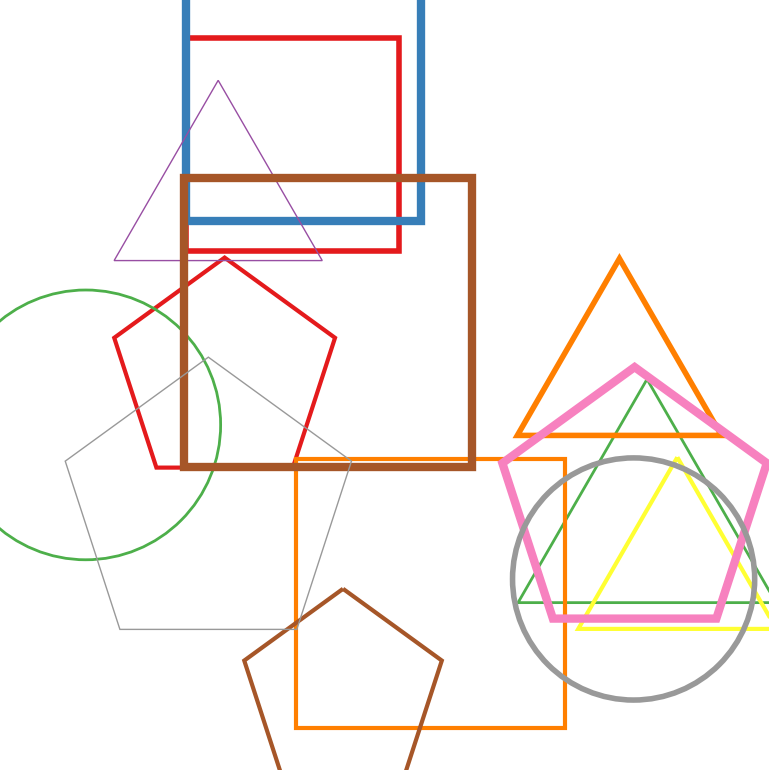[{"shape": "pentagon", "thickness": 1.5, "radius": 0.75, "center": [0.292, 0.515]}, {"shape": "square", "thickness": 2, "radius": 0.69, "center": [0.38, 0.813]}, {"shape": "square", "thickness": 3, "radius": 0.76, "center": [0.394, 0.866]}, {"shape": "circle", "thickness": 1, "radius": 0.88, "center": [0.111, 0.448]}, {"shape": "triangle", "thickness": 1, "radius": 0.97, "center": [0.84, 0.314]}, {"shape": "triangle", "thickness": 0.5, "radius": 0.78, "center": [0.283, 0.74]}, {"shape": "triangle", "thickness": 2, "radius": 0.77, "center": [0.804, 0.511]}, {"shape": "square", "thickness": 1.5, "radius": 0.87, "center": [0.559, 0.229]}, {"shape": "triangle", "thickness": 1.5, "radius": 0.74, "center": [0.88, 0.258]}, {"shape": "square", "thickness": 3, "radius": 0.94, "center": [0.426, 0.582]}, {"shape": "pentagon", "thickness": 1.5, "radius": 0.67, "center": [0.445, 0.1]}, {"shape": "pentagon", "thickness": 3, "radius": 0.9, "center": [0.824, 0.343]}, {"shape": "circle", "thickness": 2, "radius": 0.79, "center": [0.823, 0.248]}, {"shape": "pentagon", "thickness": 0.5, "radius": 0.98, "center": [0.271, 0.341]}]